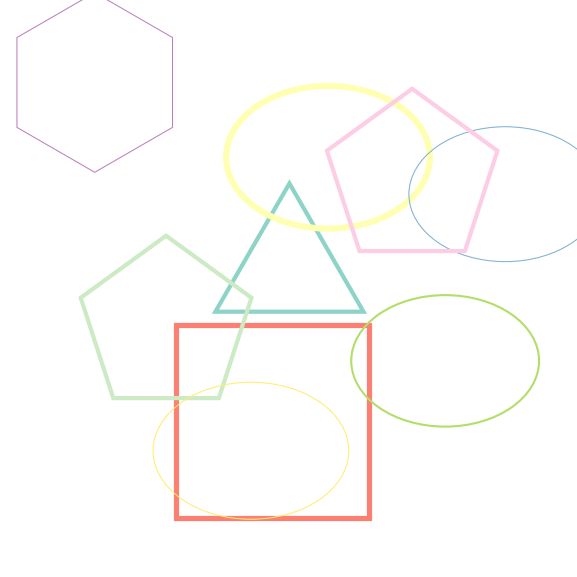[{"shape": "triangle", "thickness": 2, "radius": 0.74, "center": [0.501, 0.533]}, {"shape": "oval", "thickness": 3, "radius": 0.88, "center": [0.568, 0.727]}, {"shape": "square", "thickness": 2.5, "radius": 0.84, "center": [0.472, 0.269]}, {"shape": "oval", "thickness": 0.5, "radius": 0.83, "center": [0.875, 0.663]}, {"shape": "oval", "thickness": 1, "radius": 0.81, "center": [0.771, 0.374]}, {"shape": "pentagon", "thickness": 2, "radius": 0.78, "center": [0.714, 0.69]}, {"shape": "hexagon", "thickness": 0.5, "radius": 0.78, "center": [0.164, 0.856]}, {"shape": "pentagon", "thickness": 2, "radius": 0.78, "center": [0.288, 0.436]}, {"shape": "oval", "thickness": 0.5, "radius": 0.85, "center": [0.435, 0.219]}]